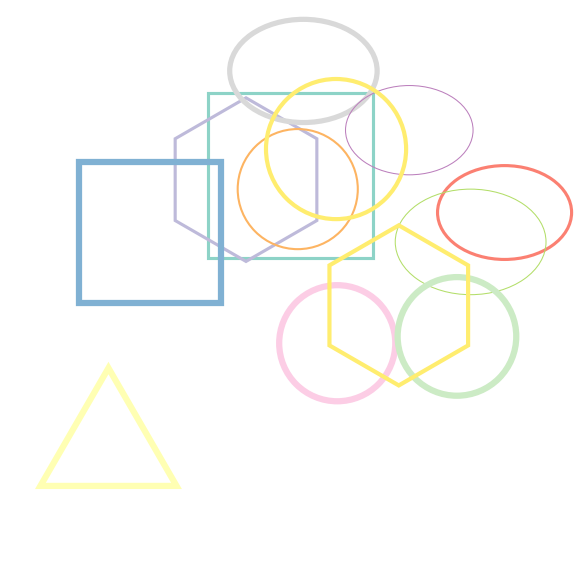[{"shape": "square", "thickness": 1.5, "radius": 0.71, "center": [0.503, 0.695]}, {"shape": "triangle", "thickness": 3, "radius": 0.68, "center": [0.188, 0.226]}, {"shape": "hexagon", "thickness": 1.5, "radius": 0.71, "center": [0.426, 0.688]}, {"shape": "oval", "thickness": 1.5, "radius": 0.58, "center": [0.874, 0.631]}, {"shape": "square", "thickness": 3, "radius": 0.61, "center": [0.259, 0.596]}, {"shape": "circle", "thickness": 1, "radius": 0.52, "center": [0.516, 0.672]}, {"shape": "oval", "thickness": 0.5, "radius": 0.65, "center": [0.815, 0.58]}, {"shape": "circle", "thickness": 3, "radius": 0.5, "center": [0.584, 0.405]}, {"shape": "oval", "thickness": 2.5, "radius": 0.64, "center": [0.525, 0.876]}, {"shape": "oval", "thickness": 0.5, "radius": 0.55, "center": [0.709, 0.774]}, {"shape": "circle", "thickness": 3, "radius": 0.51, "center": [0.791, 0.417]}, {"shape": "hexagon", "thickness": 2, "radius": 0.69, "center": [0.691, 0.47]}, {"shape": "circle", "thickness": 2, "radius": 0.61, "center": [0.582, 0.741]}]